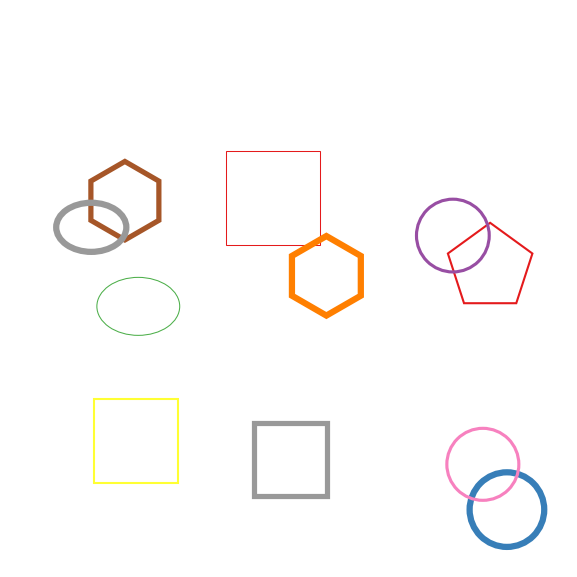[{"shape": "pentagon", "thickness": 1, "radius": 0.38, "center": [0.849, 0.536]}, {"shape": "square", "thickness": 0.5, "radius": 0.41, "center": [0.473, 0.657]}, {"shape": "circle", "thickness": 3, "radius": 0.32, "center": [0.878, 0.117]}, {"shape": "oval", "thickness": 0.5, "radius": 0.36, "center": [0.239, 0.469]}, {"shape": "circle", "thickness": 1.5, "radius": 0.31, "center": [0.784, 0.591]}, {"shape": "hexagon", "thickness": 3, "radius": 0.34, "center": [0.565, 0.522]}, {"shape": "square", "thickness": 1, "radius": 0.36, "center": [0.235, 0.235]}, {"shape": "hexagon", "thickness": 2.5, "radius": 0.34, "center": [0.216, 0.652]}, {"shape": "circle", "thickness": 1.5, "radius": 0.31, "center": [0.836, 0.195]}, {"shape": "oval", "thickness": 3, "radius": 0.3, "center": [0.158, 0.606]}, {"shape": "square", "thickness": 2.5, "radius": 0.32, "center": [0.504, 0.203]}]